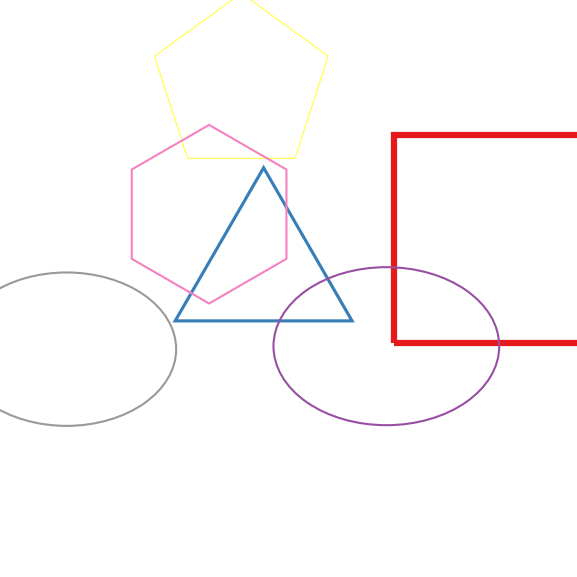[{"shape": "square", "thickness": 3, "radius": 0.9, "center": [0.862, 0.585]}, {"shape": "triangle", "thickness": 1.5, "radius": 0.88, "center": [0.456, 0.532]}, {"shape": "oval", "thickness": 1, "radius": 0.98, "center": [0.669, 0.4]}, {"shape": "pentagon", "thickness": 0.5, "radius": 0.79, "center": [0.418, 0.853]}, {"shape": "hexagon", "thickness": 1, "radius": 0.77, "center": [0.362, 0.628]}, {"shape": "oval", "thickness": 1, "radius": 0.95, "center": [0.115, 0.395]}]